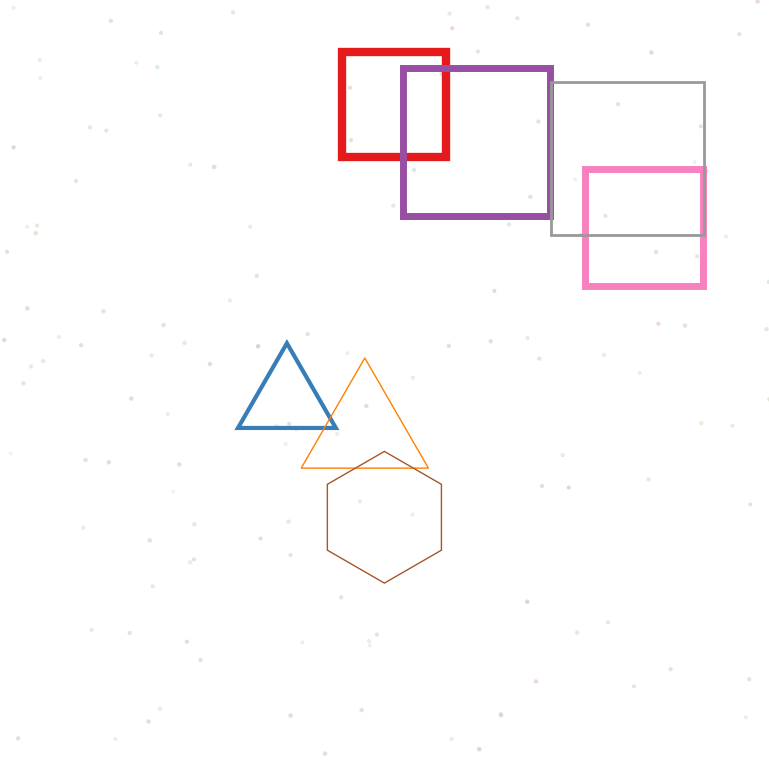[{"shape": "square", "thickness": 3, "radius": 0.34, "center": [0.511, 0.864]}, {"shape": "triangle", "thickness": 1.5, "radius": 0.37, "center": [0.373, 0.481]}, {"shape": "square", "thickness": 2.5, "radius": 0.48, "center": [0.619, 0.816]}, {"shape": "triangle", "thickness": 0.5, "radius": 0.48, "center": [0.474, 0.44]}, {"shape": "hexagon", "thickness": 0.5, "radius": 0.43, "center": [0.499, 0.328]}, {"shape": "square", "thickness": 2.5, "radius": 0.38, "center": [0.837, 0.704]}, {"shape": "square", "thickness": 1, "radius": 0.5, "center": [0.814, 0.794]}]